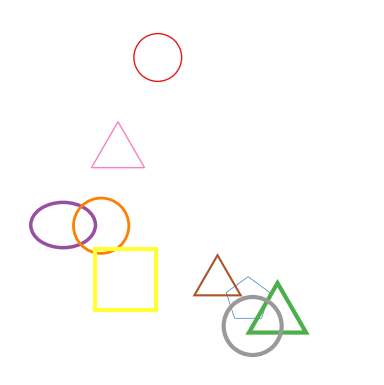[{"shape": "circle", "thickness": 1, "radius": 0.31, "center": [0.41, 0.851]}, {"shape": "pentagon", "thickness": 0.5, "radius": 0.3, "center": [0.644, 0.222]}, {"shape": "triangle", "thickness": 3, "radius": 0.43, "center": [0.721, 0.179]}, {"shape": "oval", "thickness": 2.5, "radius": 0.42, "center": [0.164, 0.415]}, {"shape": "circle", "thickness": 2, "radius": 0.36, "center": [0.263, 0.414]}, {"shape": "square", "thickness": 3, "radius": 0.39, "center": [0.325, 0.273]}, {"shape": "triangle", "thickness": 1.5, "radius": 0.35, "center": [0.565, 0.268]}, {"shape": "triangle", "thickness": 1, "radius": 0.4, "center": [0.307, 0.604]}, {"shape": "circle", "thickness": 3, "radius": 0.38, "center": [0.656, 0.153]}]